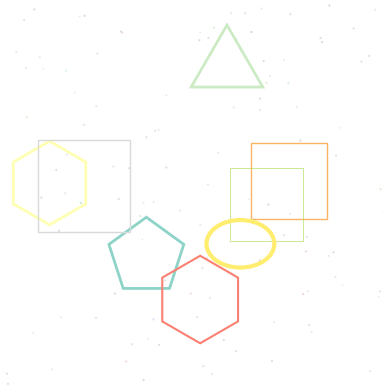[{"shape": "pentagon", "thickness": 2, "radius": 0.51, "center": [0.38, 0.334]}, {"shape": "hexagon", "thickness": 2, "radius": 0.54, "center": [0.129, 0.525]}, {"shape": "hexagon", "thickness": 1.5, "radius": 0.57, "center": [0.52, 0.222]}, {"shape": "square", "thickness": 1, "radius": 0.49, "center": [0.75, 0.529]}, {"shape": "square", "thickness": 0.5, "radius": 0.47, "center": [0.691, 0.469]}, {"shape": "square", "thickness": 1, "radius": 0.6, "center": [0.219, 0.517]}, {"shape": "triangle", "thickness": 2, "radius": 0.54, "center": [0.59, 0.828]}, {"shape": "oval", "thickness": 3, "radius": 0.44, "center": [0.624, 0.367]}]